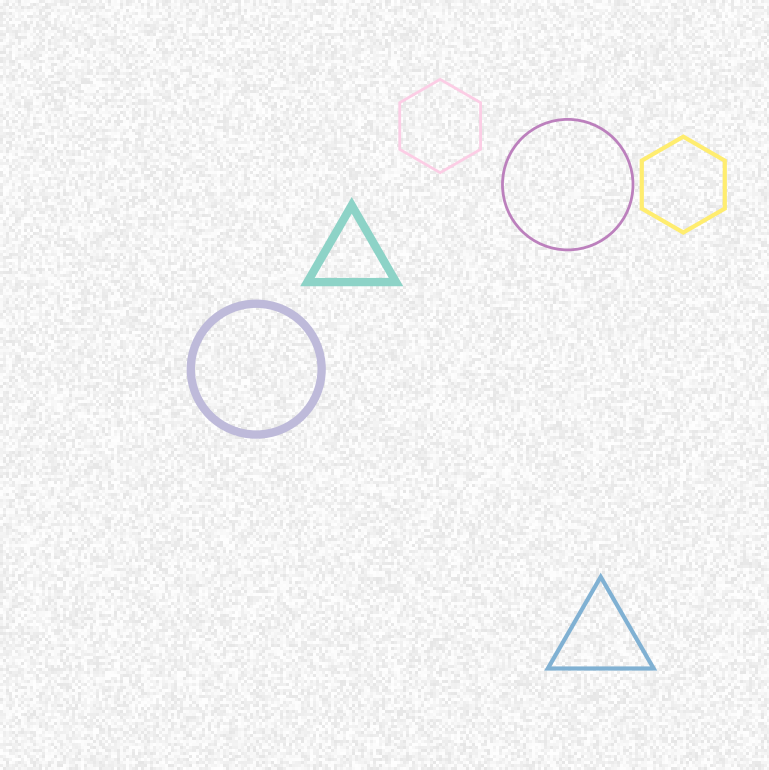[{"shape": "triangle", "thickness": 3, "radius": 0.33, "center": [0.457, 0.667]}, {"shape": "circle", "thickness": 3, "radius": 0.42, "center": [0.333, 0.521]}, {"shape": "triangle", "thickness": 1.5, "radius": 0.4, "center": [0.78, 0.171]}, {"shape": "hexagon", "thickness": 1, "radius": 0.3, "center": [0.572, 0.836]}, {"shape": "circle", "thickness": 1, "radius": 0.42, "center": [0.737, 0.76]}, {"shape": "hexagon", "thickness": 1.5, "radius": 0.31, "center": [0.887, 0.76]}]